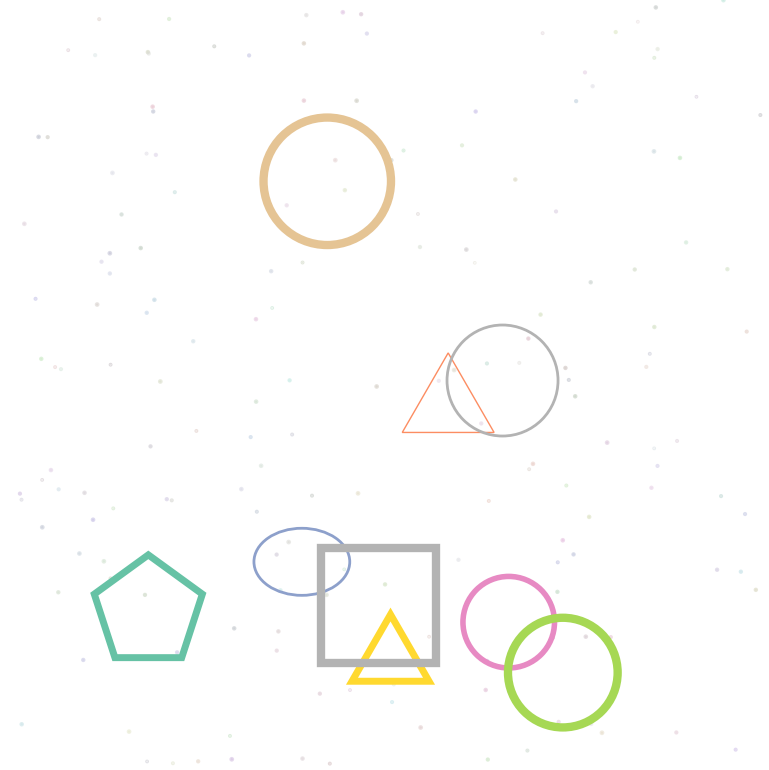[{"shape": "pentagon", "thickness": 2.5, "radius": 0.37, "center": [0.193, 0.206]}, {"shape": "triangle", "thickness": 0.5, "radius": 0.34, "center": [0.582, 0.473]}, {"shape": "oval", "thickness": 1, "radius": 0.31, "center": [0.392, 0.27]}, {"shape": "circle", "thickness": 2, "radius": 0.3, "center": [0.661, 0.192]}, {"shape": "circle", "thickness": 3, "radius": 0.36, "center": [0.731, 0.127]}, {"shape": "triangle", "thickness": 2.5, "radius": 0.29, "center": [0.507, 0.144]}, {"shape": "circle", "thickness": 3, "radius": 0.41, "center": [0.425, 0.765]}, {"shape": "square", "thickness": 3, "radius": 0.37, "center": [0.491, 0.213]}, {"shape": "circle", "thickness": 1, "radius": 0.36, "center": [0.653, 0.506]}]